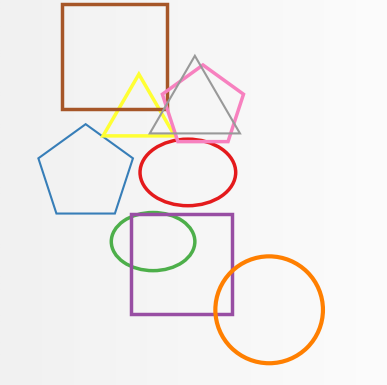[{"shape": "oval", "thickness": 2.5, "radius": 0.62, "center": [0.485, 0.552]}, {"shape": "pentagon", "thickness": 1.5, "radius": 0.64, "center": [0.221, 0.549]}, {"shape": "oval", "thickness": 2.5, "radius": 0.54, "center": [0.395, 0.372]}, {"shape": "square", "thickness": 2.5, "radius": 0.65, "center": [0.468, 0.315]}, {"shape": "circle", "thickness": 3, "radius": 0.69, "center": [0.695, 0.195]}, {"shape": "triangle", "thickness": 2.5, "radius": 0.53, "center": [0.358, 0.7]}, {"shape": "square", "thickness": 2.5, "radius": 0.68, "center": [0.295, 0.854]}, {"shape": "pentagon", "thickness": 2.5, "radius": 0.55, "center": [0.524, 0.721]}, {"shape": "triangle", "thickness": 1.5, "radius": 0.67, "center": [0.503, 0.721]}]